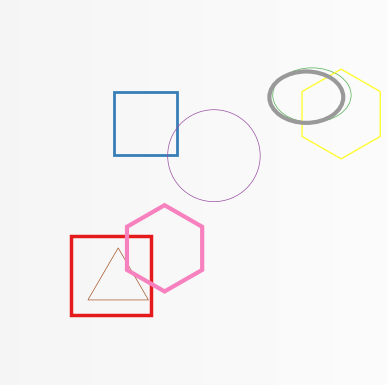[{"shape": "square", "thickness": 2.5, "radius": 0.52, "center": [0.287, 0.285]}, {"shape": "square", "thickness": 2, "radius": 0.41, "center": [0.375, 0.679]}, {"shape": "oval", "thickness": 0.5, "radius": 0.51, "center": [0.805, 0.753]}, {"shape": "circle", "thickness": 0.5, "radius": 0.6, "center": [0.552, 0.596]}, {"shape": "hexagon", "thickness": 1, "radius": 0.58, "center": [0.88, 0.704]}, {"shape": "triangle", "thickness": 0.5, "radius": 0.45, "center": [0.305, 0.266]}, {"shape": "hexagon", "thickness": 3, "radius": 0.56, "center": [0.425, 0.355]}, {"shape": "oval", "thickness": 3, "radius": 0.48, "center": [0.791, 0.748]}]